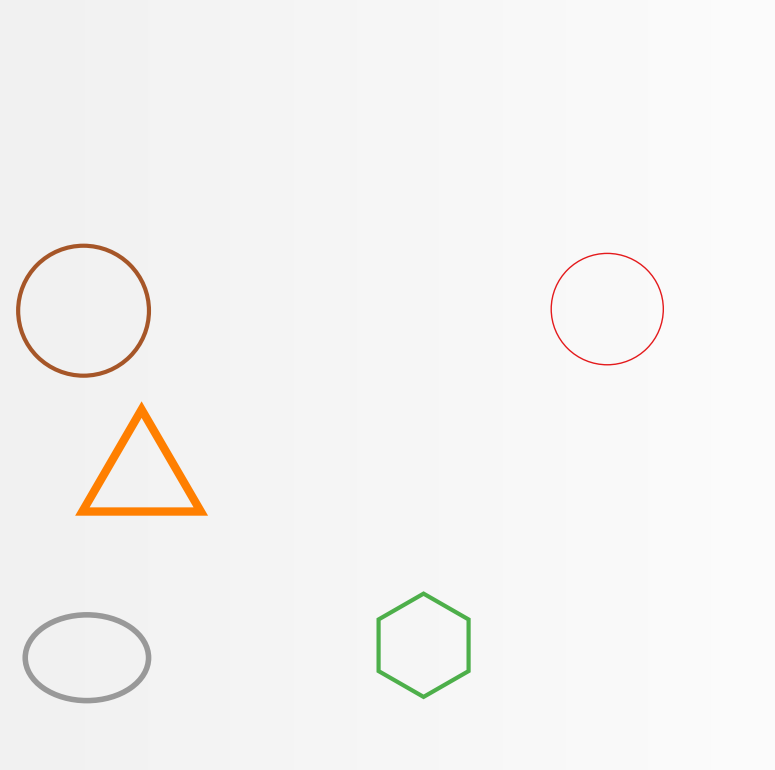[{"shape": "circle", "thickness": 0.5, "radius": 0.36, "center": [0.784, 0.599]}, {"shape": "hexagon", "thickness": 1.5, "radius": 0.34, "center": [0.547, 0.162]}, {"shape": "triangle", "thickness": 3, "radius": 0.44, "center": [0.183, 0.38]}, {"shape": "circle", "thickness": 1.5, "radius": 0.42, "center": [0.108, 0.596]}, {"shape": "oval", "thickness": 2, "radius": 0.4, "center": [0.112, 0.146]}]